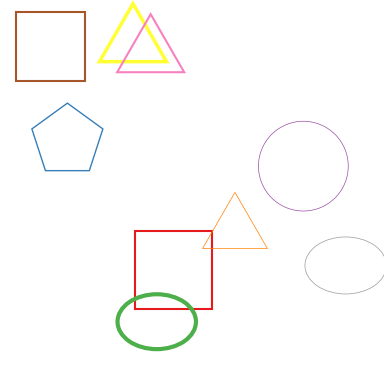[{"shape": "square", "thickness": 1.5, "radius": 0.5, "center": [0.451, 0.298]}, {"shape": "pentagon", "thickness": 1, "radius": 0.48, "center": [0.175, 0.635]}, {"shape": "oval", "thickness": 3, "radius": 0.51, "center": [0.407, 0.164]}, {"shape": "circle", "thickness": 0.5, "radius": 0.58, "center": [0.788, 0.568]}, {"shape": "triangle", "thickness": 0.5, "radius": 0.49, "center": [0.61, 0.403]}, {"shape": "triangle", "thickness": 2.5, "radius": 0.5, "center": [0.345, 0.89]}, {"shape": "square", "thickness": 1.5, "radius": 0.45, "center": [0.132, 0.878]}, {"shape": "triangle", "thickness": 1.5, "radius": 0.5, "center": [0.391, 0.863]}, {"shape": "oval", "thickness": 0.5, "radius": 0.53, "center": [0.898, 0.31]}]